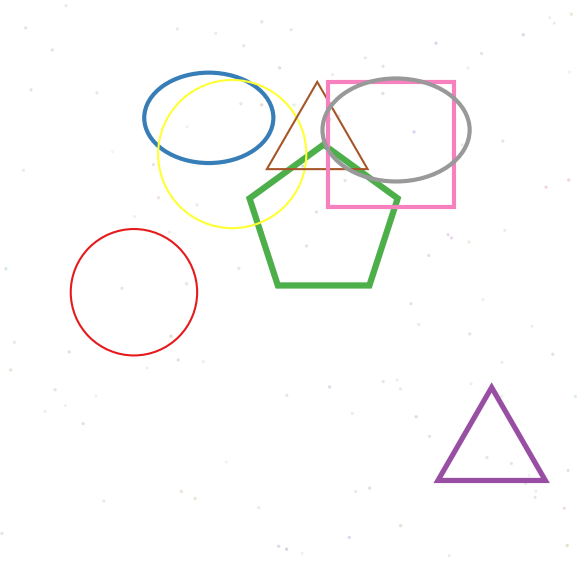[{"shape": "circle", "thickness": 1, "radius": 0.55, "center": [0.232, 0.493]}, {"shape": "oval", "thickness": 2, "radius": 0.56, "center": [0.362, 0.795]}, {"shape": "pentagon", "thickness": 3, "radius": 0.67, "center": [0.56, 0.614]}, {"shape": "triangle", "thickness": 2.5, "radius": 0.54, "center": [0.851, 0.221]}, {"shape": "circle", "thickness": 1, "radius": 0.64, "center": [0.402, 0.732]}, {"shape": "triangle", "thickness": 1, "radius": 0.5, "center": [0.549, 0.757]}, {"shape": "square", "thickness": 2, "radius": 0.54, "center": [0.677, 0.749]}, {"shape": "oval", "thickness": 2, "radius": 0.64, "center": [0.686, 0.774]}]